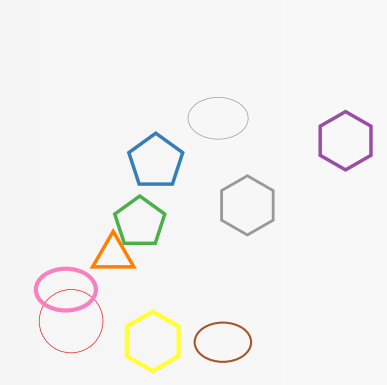[{"shape": "circle", "thickness": 0.5, "radius": 0.41, "center": [0.183, 0.166]}, {"shape": "pentagon", "thickness": 2.5, "radius": 0.37, "center": [0.402, 0.581]}, {"shape": "pentagon", "thickness": 2.5, "radius": 0.34, "center": [0.361, 0.423]}, {"shape": "hexagon", "thickness": 2.5, "radius": 0.38, "center": [0.892, 0.634]}, {"shape": "triangle", "thickness": 2.5, "radius": 0.31, "center": [0.292, 0.338]}, {"shape": "hexagon", "thickness": 3, "radius": 0.39, "center": [0.394, 0.113]}, {"shape": "oval", "thickness": 1.5, "radius": 0.36, "center": [0.575, 0.111]}, {"shape": "oval", "thickness": 3, "radius": 0.39, "center": [0.17, 0.248]}, {"shape": "hexagon", "thickness": 2, "radius": 0.38, "center": [0.638, 0.467]}, {"shape": "oval", "thickness": 0.5, "radius": 0.39, "center": [0.563, 0.693]}]